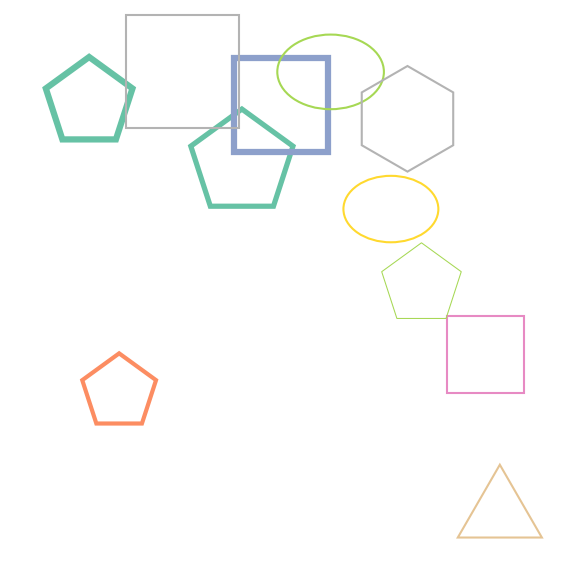[{"shape": "pentagon", "thickness": 2.5, "radius": 0.46, "center": [0.419, 0.717]}, {"shape": "pentagon", "thickness": 3, "radius": 0.39, "center": [0.154, 0.822]}, {"shape": "pentagon", "thickness": 2, "radius": 0.34, "center": [0.206, 0.32]}, {"shape": "square", "thickness": 3, "radius": 0.4, "center": [0.487, 0.817]}, {"shape": "square", "thickness": 1, "radius": 0.33, "center": [0.84, 0.386]}, {"shape": "oval", "thickness": 1, "radius": 0.46, "center": [0.572, 0.875]}, {"shape": "pentagon", "thickness": 0.5, "radius": 0.36, "center": [0.73, 0.506]}, {"shape": "oval", "thickness": 1, "radius": 0.41, "center": [0.677, 0.637]}, {"shape": "triangle", "thickness": 1, "radius": 0.42, "center": [0.866, 0.11]}, {"shape": "hexagon", "thickness": 1, "radius": 0.46, "center": [0.706, 0.793]}, {"shape": "square", "thickness": 1, "radius": 0.49, "center": [0.315, 0.876]}]